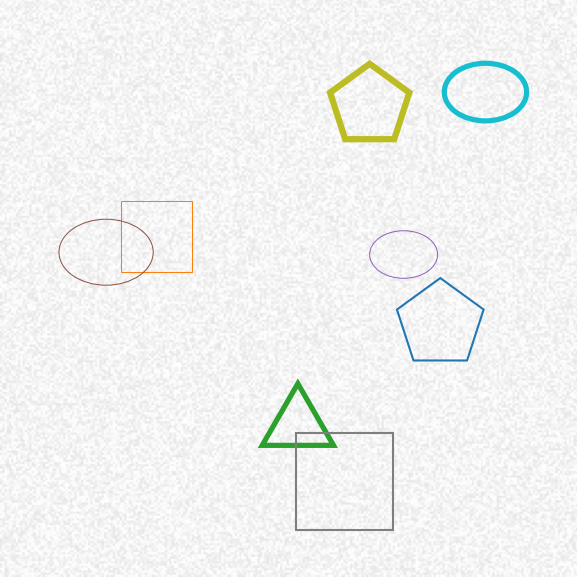[{"shape": "pentagon", "thickness": 1, "radius": 0.39, "center": [0.762, 0.439]}, {"shape": "square", "thickness": 0.5, "radius": 0.3, "center": [0.271, 0.59]}, {"shape": "triangle", "thickness": 2.5, "radius": 0.36, "center": [0.516, 0.264]}, {"shape": "oval", "thickness": 0.5, "radius": 0.29, "center": [0.699, 0.558]}, {"shape": "oval", "thickness": 0.5, "radius": 0.41, "center": [0.184, 0.562]}, {"shape": "square", "thickness": 1, "radius": 0.42, "center": [0.597, 0.165]}, {"shape": "pentagon", "thickness": 3, "radius": 0.36, "center": [0.64, 0.816]}, {"shape": "oval", "thickness": 2.5, "radius": 0.36, "center": [0.841, 0.84]}]